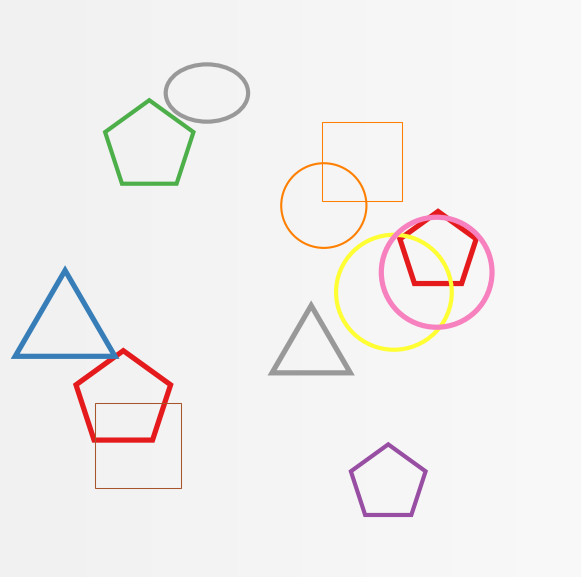[{"shape": "pentagon", "thickness": 2.5, "radius": 0.35, "center": [0.754, 0.564]}, {"shape": "pentagon", "thickness": 2.5, "radius": 0.43, "center": [0.212, 0.306]}, {"shape": "triangle", "thickness": 2.5, "radius": 0.5, "center": [0.112, 0.432]}, {"shape": "pentagon", "thickness": 2, "radius": 0.4, "center": [0.257, 0.746]}, {"shape": "pentagon", "thickness": 2, "radius": 0.34, "center": [0.668, 0.162]}, {"shape": "circle", "thickness": 1, "radius": 0.37, "center": [0.557, 0.643]}, {"shape": "square", "thickness": 0.5, "radius": 0.34, "center": [0.623, 0.72]}, {"shape": "circle", "thickness": 2, "radius": 0.5, "center": [0.678, 0.493]}, {"shape": "square", "thickness": 0.5, "radius": 0.37, "center": [0.238, 0.228]}, {"shape": "circle", "thickness": 2.5, "radius": 0.48, "center": [0.751, 0.528]}, {"shape": "triangle", "thickness": 2.5, "radius": 0.39, "center": [0.535, 0.392]}, {"shape": "oval", "thickness": 2, "radius": 0.35, "center": [0.356, 0.838]}]